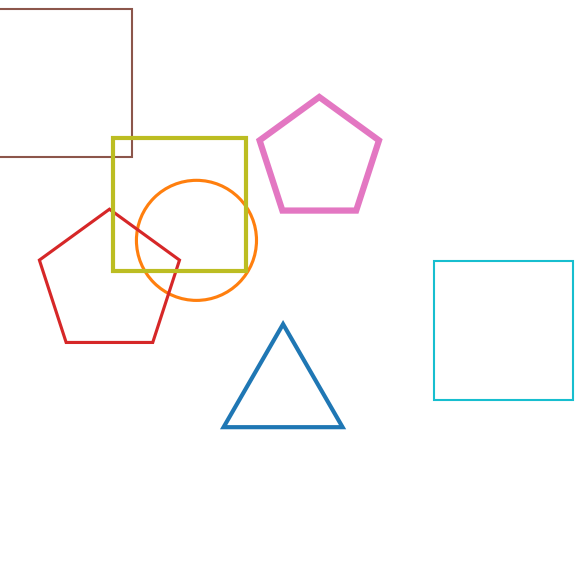[{"shape": "triangle", "thickness": 2, "radius": 0.59, "center": [0.49, 0.319]}, {"shape": "circle", "thickness": 1.5, "radius": 0.52, "center": [0.34, 0.583]}, {"shape": "pentagon", "thickness": 1.5, "radius": 0.64, "center": [0.19, 0.509]}, {"shape": "square", "thickness": 1, "radius": 0.64, "center": [0.1, 0.855]}, {"shape": "pentagon", "thickness": 3, "radius": 0.54, "center": [0.553, 0.722]}, {"shape": "square", "thickness": 2, "radius": 0.58, "center": [0.311, 0.645]}, {"shape": "square", "thickness": 1, "radius": 0.6, "center": [0.872, 0.427]}]